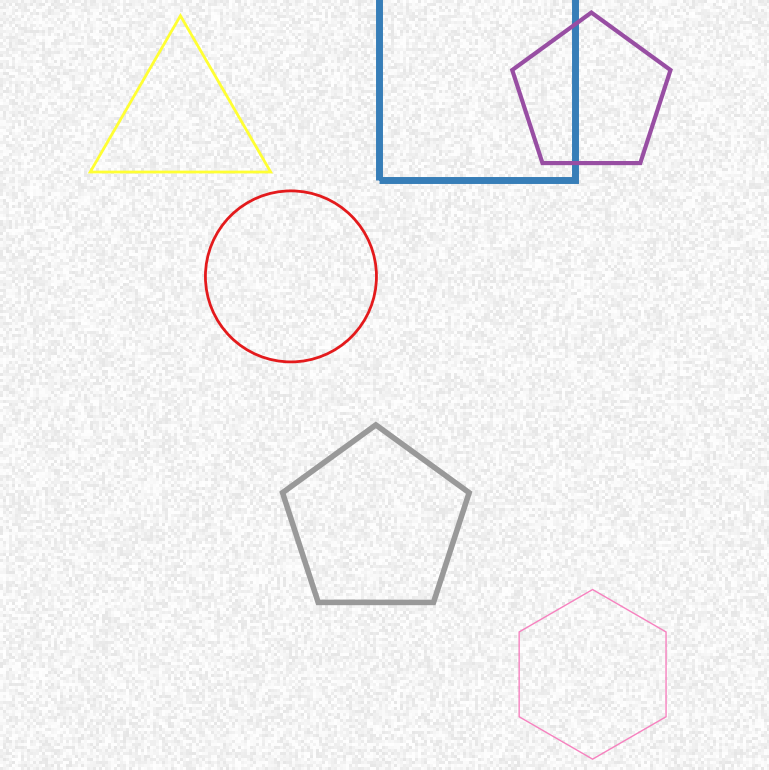[{"shape": "circle", "thickness": 1, "radius": 0.56, "center": [0.378, 0.641]}, {"shape": "square", "thickness": 2.5, "radius": 0.63, "center": [0.62, 0.894]}, {"shape": "pentagon", "thickness": 1.5, "radius": 0.54, "center": [0.768, 0.876]}, {"shape": "triangle", "thickness": 1, "radius": 0.68, "center": [0.234, 0.844]}, {"shape": "hexagon", "thickness": 0.5, "radius": 0.55, "center": [0.77, 0.124]}, {"shape": "pentagon", "thickness": 2, "radius": 0.64, "center": [0.488, 0.321]}]